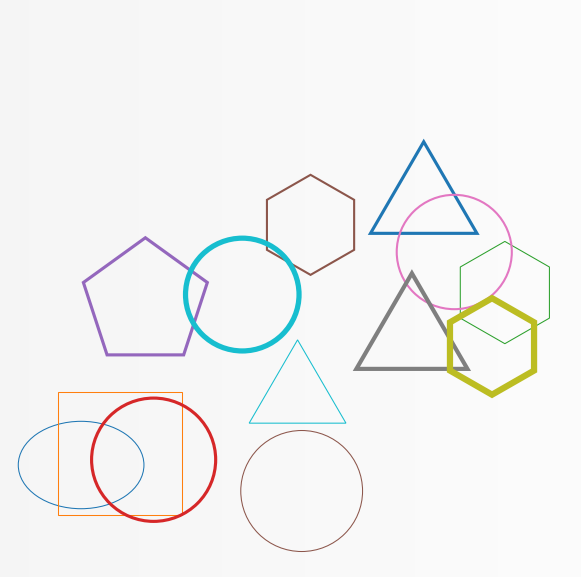[{"shape": "oval", "thickness": 0.5, "radius": 0.54, "center": [0.14, 0.194]}, {"shape": "triangle", "thickness": 1.5, "radius": 0.53, "center": [0.729, 0.648]}, {"shape": "square", "thickness": 0.5, "radius": 0.53, "center": [0.206, 0.214]}, {"shape": "hexagon", "thickness": 0.5, "radius": 0.44, "center": [0.869, 0.493]}, {"shape": "circle", "thickness": 1.5, "radius": 0.53, "center": [0.264, 0.203]}, {"shape": "pentagon", "thickness": 1.5, "radius": 0.56, "center": [0.25, 0.475]}, {"shape": "circle", "thickness": 0.5, "radius": 0.52, "center": [0.519, 0.149]}, {"shape": "hexagon", "thickness": 1, "radius": 0.43, "center": [0.534, 0.61]}, {"shape": "circle", "thickness": 1, "radius": 0.5, "center": [0.782, 0.563]}, {"shape": "triangle", "thickness": 2, "radius": 0.55, "center": [0.709, 0.416]}, {"shape": "hexagon", "thickness": 3, "radius": 0.42, "center": [0.846, 0.399]}, {"shape": "triangle", "thickness": 0.5, "radius": 0.48, "center": [0.512, 0.314]}, {"shape": "circle", "thickness": 2.5, "radius": 0.49, "center": [0.417, 0.489]}]